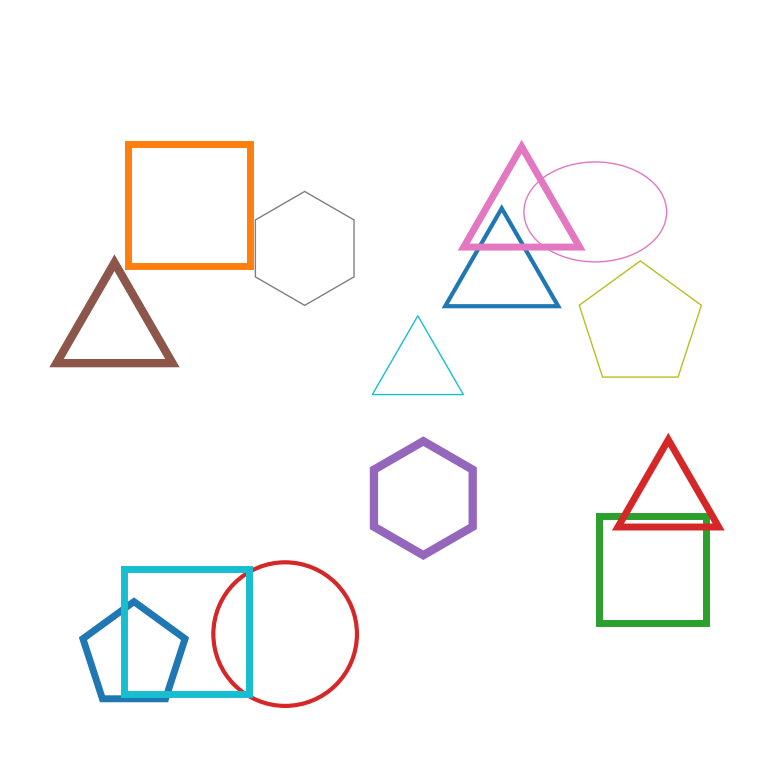[{"shape": "triangle", "thickness": 1.5, "radius": 0.42, "center": [0.652, 0.645]}, {"shape": "pentagon", "thickness": 2.5, "radius": 0.35, "center": [0.174, 0.149]}, {"shape": "square", "thickness": 2.5, "radius": 0.4, "center": [0.245, 0.734]}, {"shape": "square", "thickness": 2.5, "radius": 0.35, "center": [0.847, 0.26]}, {"shape": "triangle", "thickness": 2.5, "radius": 0.38, "center": [0.868, 0.353]}, {"shape": "circle", "thickness": 1.5, "radius": 0.47, "center": [0.37, 0.176]}, {"shape": "hexagon", "thickness": 3, "radius": 0.37, "center": [0.55, 0.353]}, {"shape": "triangle", "thickness": 3, "radius": 0.43, "center": [0.149, 0.572]}, {"shape": "oval", "thickness": 0.5, "radius": 0.46, "center": [0.773, 0.725]}, {"shape": "triangle", "thickness": 2.5, "radius": 0.43, "center": [0.677, 0.723]}, {"shape": "hexagon", "thickness": 0.5, "radius": 0.37, "center": [0.396, 0.677]}, {"shape": "pentagon", "thickness": 0.5, "radius": 0.42, "center": [0.832, 0.578]}, {"shape": "square", "thickness": 2.5, "radius": 0.4, "center": [0.242, 0.18]}, {"shape": "triangle", "thickness": 0.5, "radius": 0.34, "center": [0.543, 0.522]}]